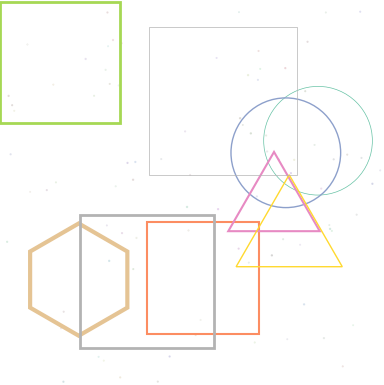[{"shape": "circle", "thickness": 0.5, "radius": 0.71, "center": [0.826, 0.634]}, {"shape": "square", "thickness": 1.5, "radius": 0.73, "center": [0.528, 0.277]}, {"shape": "circle", "thickness": 1, "radius": 0.71, "center": [0.742, 0.603]}, {"shape": "triangle", "thickness": 1.5, "radius": 0.69, "center": [0.712, 0.468]}, {"shape": "square", "thickness": 2, "radius": 0.78, "center": [0.155, 0.838]}, {"shape": "triangle", "thickness": 1, "radius": 0.8, "center": [0.751, 0.387]}, {"shape": "hexagon", "thickness": 3, "radius": 0.73, "center": [0.205, 0.274]}, {"shape": "square", "thickness": 0.5, "radius": 0.96, "center": [0.58, 0.739]}, {"shape": "square", "thickness": 2, "radius": 0.87, "center": [0.381, 0.269]}]